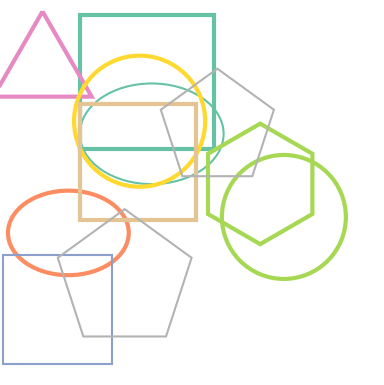[{"shape": "square", "thickness": 3, "radius": 0.87, "center": [0.381, 0.788]}, {"shape": "oval", "thickness": 1.5, "radius": 0.93, "center": [0.394, 0.652]}, {"shape": "oval", "thickness": 3, "radius": 0.78, "center": [0.178, 0.395]}, {"shape": "square", "thickness": 1.5, "radius": 0.71, "center": [0.15, 0.196]}, {"shape": "triangle", "thickness": 3, "radius": 0.74, "center": [0.11, 0.823]}, {"shape": "circle", "thickness": 3, "radius": 0.81, "center": [0.737, 0.437]}, {"shape": "hexagon", "thickness": 3, "radius": 0.78, "center": [0.676, 0.522]}, {"shape": "circle", "thickness": 3, "radius": 0.85, "center": [0.363, 0.685]}, {"shape": "square", "thickness": 3, "radius": 0.75, "center": [0.358, 0.579]}, {"shape": "pentagon", "thickness": 1.5, "radius": 0.91, "center": [0.324, 0.274]}, {"shape": "pentagon", "thickness": 1.5, "radius": 0.77, "center": [0.565, 0.667]}]